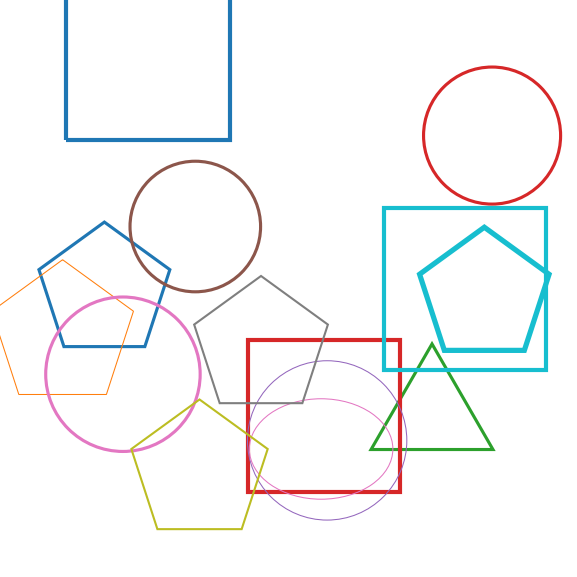[{"shape": "square", "thickness": 2, "radius": 0.71, "center": [0.256, 0.899]}, {"shape": "pentagon", "thickness": 1.5, "radius": 0.6, "center": [0.181, 0.495]}, {"shape": "pentagon", "thickness": 0.5, "radius": 0.64, "center": [0.108, 0.42]}, {"shape": "triangle", "thickness": 1.5, "radius": 0.61, "center": [0.748, 0.282]}, {"shape": "square", "thickness": 2, "radius": 0.66, "center": [0.561, 0.279]}, {"shape": "circle", "thickness": 1.5, "radius": 0.59, "center": [0.852, 0.764]}, {"shape": "circle", "thickness": 0.5, "radius": 0.69, "center": [0.566, 0.237]}, {"shape": "circle", "thickness": 1.5, "radius": 0.57, "center": [0.338, 0.607]}, {"shape": "circle", "thickness": 1.5, "radius": 0.67, "center": [0.213, 0.351]}, {"shape": "oval", "thickness": 0.5, "radius": 0.62, "center": [0.556, 0.222]}, {"shape": "pentagon", "thickness": 1, "radius": 0.61, "center": [0.452, 0.399]}, {"shape": "pentagon", "thickness": 1, "radius": 0.62, "center": [0.345, 0.183]}, {"shape": "pentagon", "thickness": 2.5, "radius": 0.59, "center": [0.839, 0.488]}, {"shape": "square", "thickness": 2, "radius": 0.7, "center": [0.805, 0.499]}]